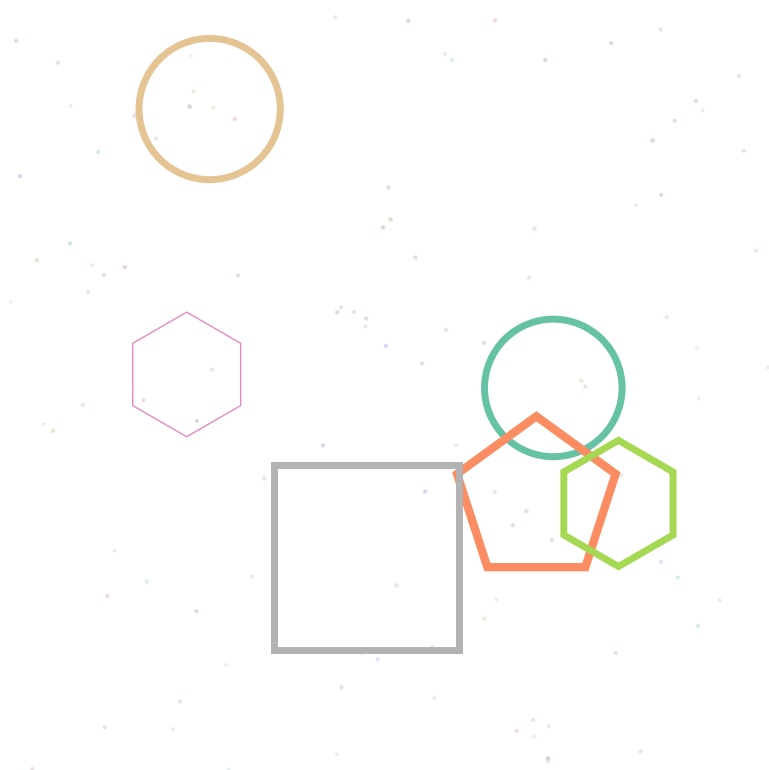[{"shape": "circle", "thickness": 2.5, "radius": 0.45, "center": [0.719, 0.496]}, {"shape": "pentagon", "thickness": 3, "radius": 0.54, "center": [0.697, 0.351]}, {"shape": "hexagon", "thickness": 0.5, "radius": 0.4, "center": [0.242, 0.514]}, {"shape": "hexagon", "thickness": 2.5, "radius": 0.41, "center": [0.803, 0.346]}, {"shape": "circle", "thickness": 2.5, "radius": 0.46, "center": [0.272, 0.858]}, {"shape": "square", "thickness": 2.5, "radius": 0.6, "center": [0.476, 0.276]}]